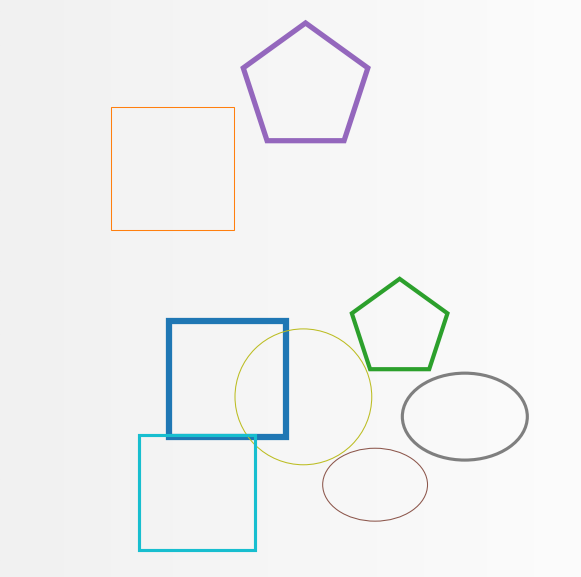[{"shape": "square", "thickness": 3, "radius": 0.5, "center": [0.391, 0.342]}, {"shape": "square", "thickness": 0.5, "radius": 0.53, "center": [0.297, 0.707]}, {"shape": "pentagon", "thickness": 2, "radius": 0.43, "center": [0.688, 0.43]}, {"shape": "pentagon", "thickness": 2.5, "radius": 0.56, "center": [0.526, 0.847]}, {"shape": "oval", "thickness": 0.5, "radius": 0.45, "center": [0.645, 0.16]}, {"shape": "oval", "thickness": 1.5, "radius": 0.54, "center": [0.8, 0.278]}, {"shape": "circle", "thickness": 0.5, "radius": 0.59, "center": [0.522, 0.312]}, {"shape": "square", "thickness": 1.5, "radius": 0.5, "center": [0.339, 0.147]}]